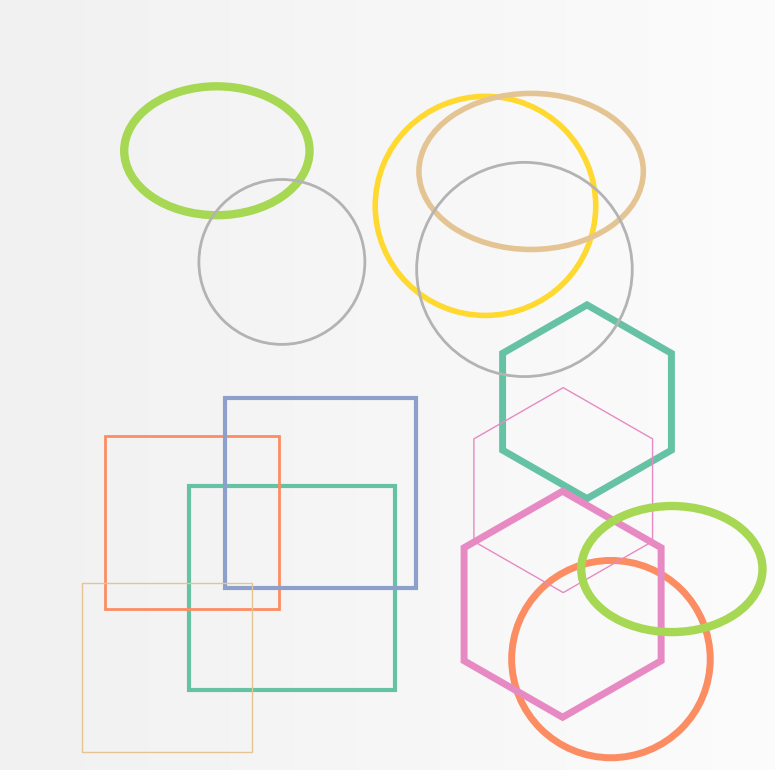[{"shape": "square", "thickness": 1.5, "radius": 0.66, "center": [0.377, 0.236]}, {"shape": "hexagon", "thickness": 2.5, "radius": 0.63, "center": [0.757, 0.478]}, {"shape": "circle", "thickness": 2.5, "radius": 0.64, "center": [0.788, 0.144]}, {"shape": "square", "thickness": 1, "radius": 0.56, "center": [0.248, 0.322]}, {"shape": "square", "thickness": 1.5, "radius": 0.62, "center": [0.413, 0.36]}, {"shape": "hexagon", "thickness": 2.5, "radius": 0.73, "center": [0.726, 0.215]}, {"shape": "hexagon", "thickness": 0.5, "radius": 0.67, "center": [0.727, 0.363]}, {"shape": "oval", "thickness": 3, "radius": 0.58, "center": [0.867, 0.261]}, {"shape": "oval", "thickness": 3, "radius": 0.6, "center": [0.28, 0.804]}, {"shape": "circle", "thickness": 2, "radius": 0.71, "center": [0.626, 0.733]}, {"shape": "square", "thickness": 0.5, "radius": 0.55, "center": [0.216, 0.133]}, {"shape": "oval", "thickness": 2, "radius": 0.72, "center": [0.685, 0.777]}, {"shape": "circle", "thickness": 1, "radius": 0.54, "center": [0.364, 0.66]}, {"shape": "circle", "thickness": 1, "radius": 0.7, "center": [0.677, 0.65]}]